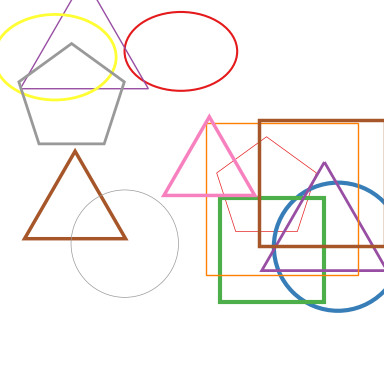[{"shape": "pentagon", "thickness": 0.5, "radius": 0.68, "center": [0.692, 0.509]}, {"shape": "oval", "thickness": 1.5, "radius": 0.73, "center": [0.47, 0.867]}, {"shape": "circle", "thickness": 3, "radius": 0.83, "center": [0.878, 0.359]}, {"shape": "square", "thickness": 3, "radius": 0.68, "center": [0.707, 0.351]}, {"shape": "triangle", "thickness": 1, "radius": 0.96, "center": [0.219, 0.866]}, {"shape": "triangle", "thickness": 2, "radius": 0.94, "center": [0.843, 0.391]}, {"shape": "square", "thickness": 1, "radius": 0.99, "center": [0.733, 0.483]}, {"shape": "oval", "thickness": 2, "radius": 0.79, "center": [0.143, 0.851]}, {"shape": "square", "thickness": 2.5, "radius": 0.82, "center": [0.835, 0.525]}, {"shape": "triangle", "thickness": 2.5, "radius": 0.76, "center": [0.195, 0.456]}, {"shape": "triangle", "thickness": 2.5, "radius": 0.68, "center": [0.544, 0.56]}, {"shape": "circle", "thickness": 0.5, "radius": 0.7, "center": [0.324, 0.367]}, {"shape": "pentagon", "thickness": 2, "radius": 0.72, "center": [0.186, 0.743]}]